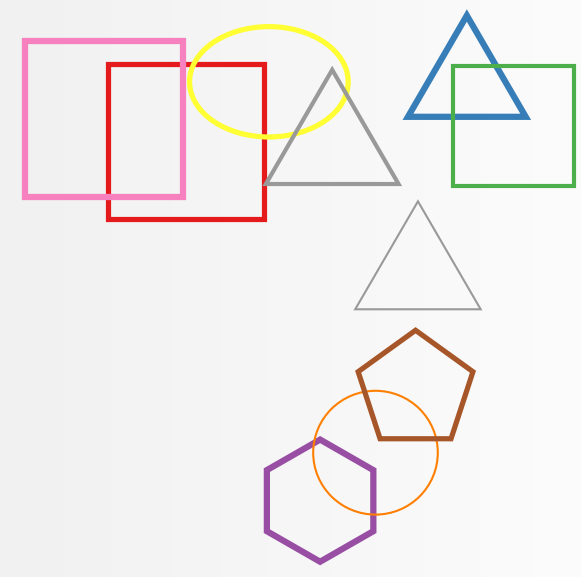[{"shape": "square", "thickness": 2.5, "radius": 0.67, "center": [0.32, 0.754]}, {"shape": "triangle", "thickness": 3, "radius": 0.58, "center": [0.803, 0.855]}, {"shape": "square", "thickness": 2, "radius": 0.52, "center": [0.883, 0.781]}, {"shape": "hexagon", "thickness": 3, "radius": 0.53, "center": [0.551, 0.132]}, {"shape": "circle", "thickness": 1, "radius": 0.54, "center": [0.646, 0.215]}, {"shape": "oval", "thickness": 2.5, "radius": 0.68, "center": [0.463, 0.857]}, {"shape": "pentagon", "thickness": 2.5, "radius": 0.52, "center": [0.715, 0.323]}, {"shape": "square", "thickness": 3, "radius": 0.68, "center": [0.178, 0.793]}, {"shape": "triangle", "thickness": 1, "radius": 0.62, "center": [0.719, 0.526]}, {"shape": "triangle", "thickness": 2, "radius": 0.66, "center": [0.572, 0.746]}]